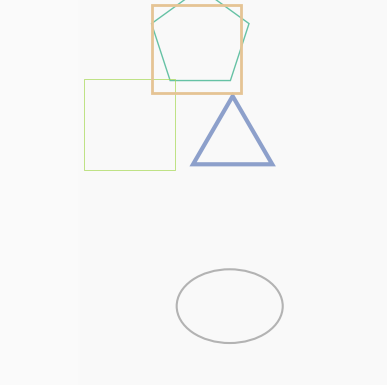[{"shape": "pentagon", "thickness": 1, "radius": 0.66, "center": [0.517, 0.898]}, {"shape": "triangle", "thickness": 3, "radius": 0.59, "center": [0.6, 0.632]}, {"shape": "square", "thickness": 0.5, "radius": 0.59, "center": [0.333, 0.676]}, {"shape": "square", "thickness": 2, "radius": 0.57, "center": [0.507, 0.872]}, {"shape": "oval", "thickness": 1.5, "radius": 0.68, "center": [0.593, 0.205]}]